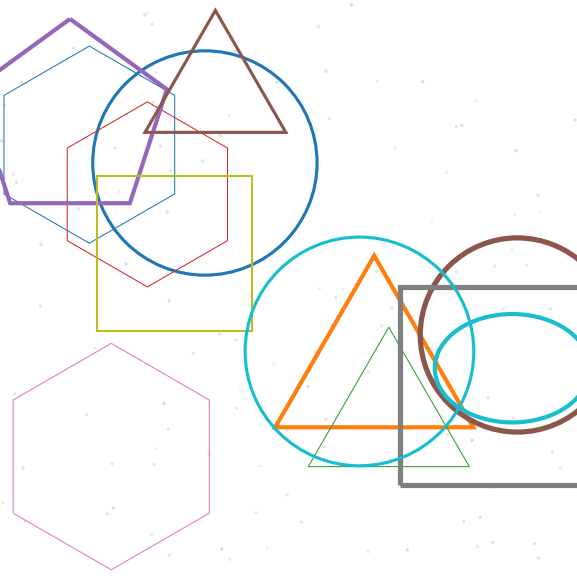[{"shape": "hexagon", "thickness": 0.5, "radius": 0.85, "center": [0.155, 0.749]}, {"shape": "circle", "thickness": 1.5, "radius": 0.97, "center": [0.355, 0.717]}, {"shape": "triangle", "thickness": 2, "radius": 0.99, "center": [0.648, 0.358]}, {"shape": "triangle", "thickness": 0.5, "radius": 0.8, "center": [0.673, 0.272]}, {"shape": "hexagon", "thickness": 0.5, "radius": 0.8, "center": [0.255, 0.663]}, {"shape": "pentagon", "thickness": 2, "radius": 0.88, "center": [0.121, 0.79]}, {"shape": "triangle", "thickness": 1.5, "radius": 0.7, "center": [0.373, 0.84]}, {"shape": "circle", "thickness": 2.5, "radius": 0.84, "center": [0.896, 0.419]}, {"shape": "hexagon", "thickness": 0.5, "radius": 0.98, "center": [0.193, 0.209]}, {"shape": "square", "thickness": 2.5, "radius": 0.86, "center": [0.864, 0.331]}, {"shape": "square", "thickness": 1, "radius": 0.67, "center": [0.303, 0.56]}, {"shape": "circle", "thickness": 1.5, "radius": 0.99, "center": [0.622, 0.391]}, {"shape": "oval", "thickness": 2, "radius": 0.67, "center": [0.887, 0.361]}]